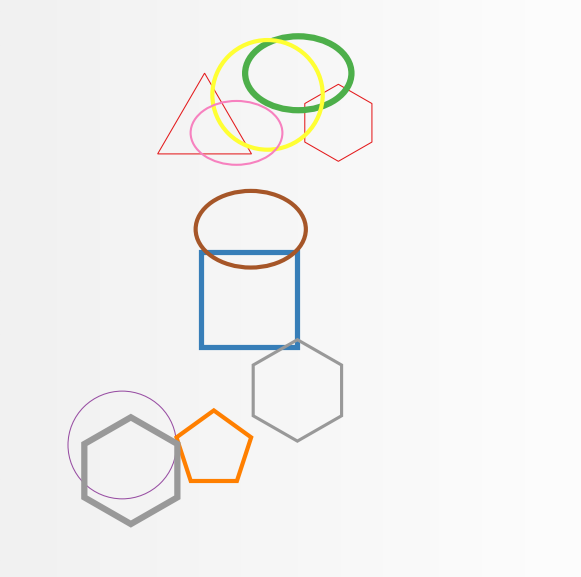[{"shape": "triangle", "thickness": 0.5, "radius": 0.47, "center": [0.352, 0.779]}, {"shape": "hexagon", "thickness": 0.5, "radius": 0.33, "center": [0.582, 0.786]}, {"shape": "square", "thickness": 2.5, "radius": 0.41, "center": [0.428, 0.48]}, {"shape": "oval", "thickness": 3, "radius": 0.46, "center": [0.513, 0.872]}, {"shape": "circle", "thickness": 0.5, "radius": 0.47, "center": [0.21, 0.229]}, {"shape": "pentagon", "thickness": 2, "radius": 0.34, "center": [0.368, 0.221]}, {"shape": "circle", "thickness": 2, "radius": 0.47, "center": [0.46, 0.835]}, {"shape": "oval", "thickness": 2, "radius": 0.47, "center": [0.431, 0.602]}, {"shape": "oval", "thickness": 1, "radius": 0.39, "center": [0.407, 0.769]}, {"shape": "hexagon", "thickness": 1.5, "radius": 0.44, "center": [0.512, 0.323]}, {"shape": "hexagon", "thickness": 3, "radius": 0.46, "center": [0.225, 0.184]}]